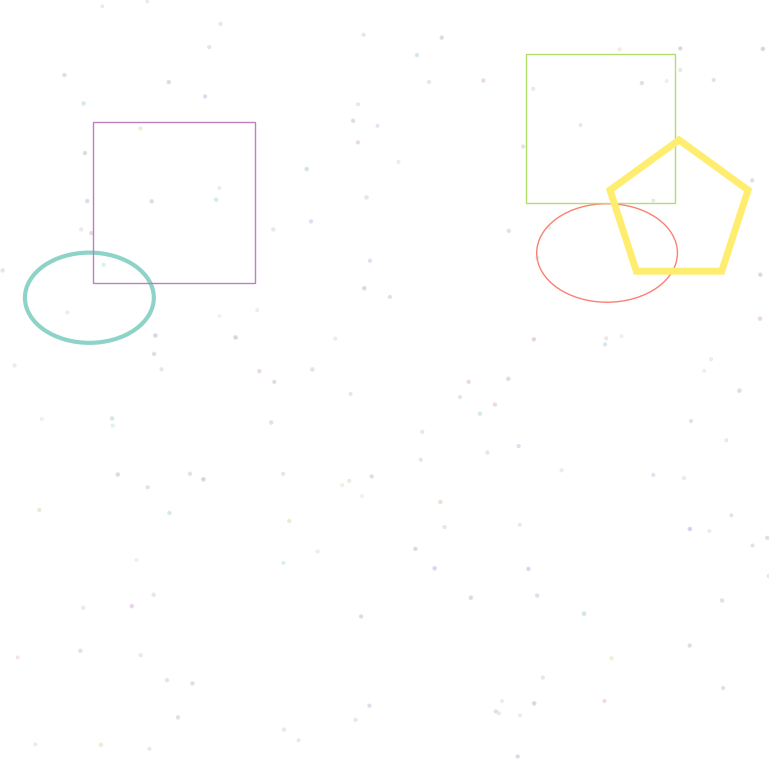[{"shape": "oval", "thickness": 1.5, "radius": 0.42, "center": [0.116, 0.613]}, {"shape": "oval", "thickness": 0.5, "radius": 0.46, "center": [0.788, 0.671]}, {"shape": "square", "thickness": 0.5, "radius": 0.48, "center": [0.78, 0.834]}, {"shape": "square", "thickness": 0.5, "radius": 0.52, "center": [0.226, 0.737]}, {"shape": "pentagon", "thickness": 2.5, "radius": 0.47, "center": [0.882, 0.724]}]